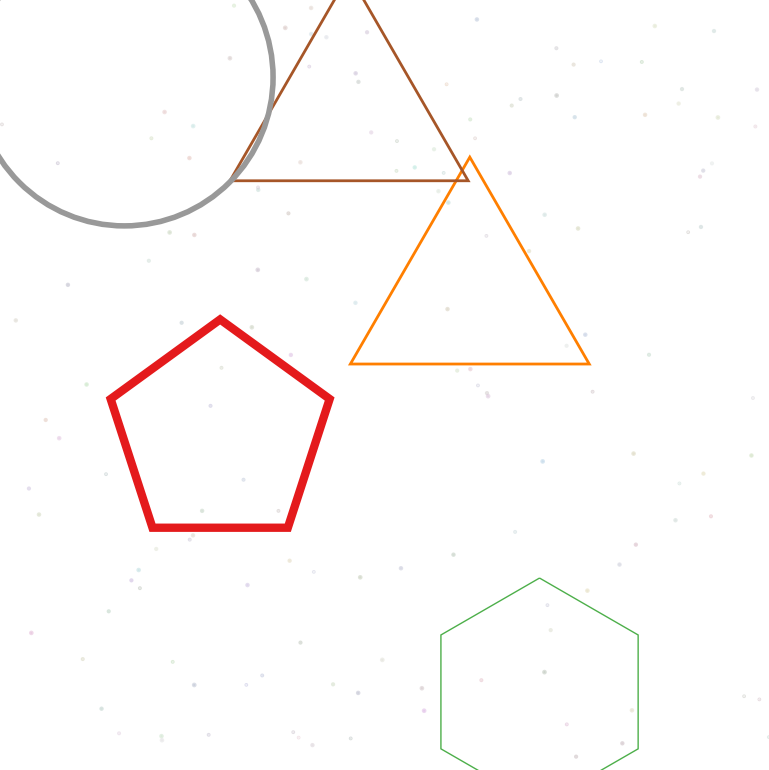[{"shape": "pentagon", "thickness": 3, "radius": 0.75, "center": [0.286, 0.436]}, {"shape": "hexagon", "thickness": 0.5, "radius": 0.74, "center": [0.701, 0.101]}, {"shape": "triangle", "thickness": 1, "radius": 0.9, "center": [0.61, 0.617]}, {"shape": "triangle", "thickness": 1, "radius": 0.89, "center": [0.453, 0.855]}, {"shape": "circle", "thickness": 2, "radius": 0.97, "center": [0.162, 0.9]}]